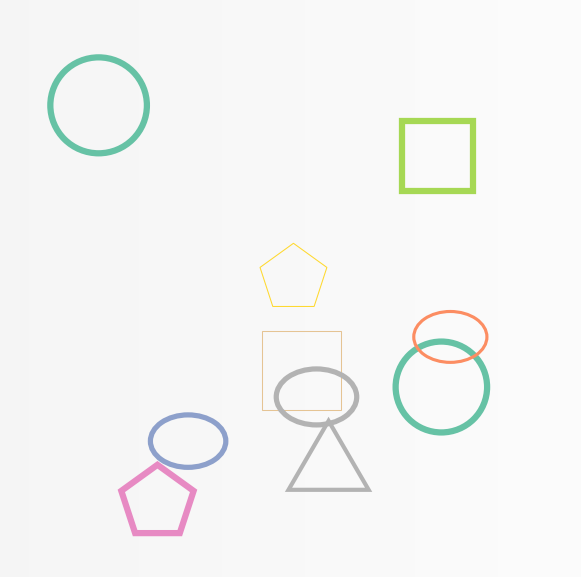[{"shape": "circle", "thickness": 3, "radius": 0.42, "center": [0.17, 0.817]}, {"shape": "circle", "thickness": 3, "radius": 0.39, "center": [0.759, 0.329]}, {"shape": "oval", "thickness": 1.5, "radius": 0.31, "center": [0.775, 0.416]}, {"shape": "oval", "thickness": 2.5, "radius": 0.32, "center": [0.324, 0.235]}, {"shape": "pentagon", "thickness": 3, "radius": 0.33, "center": [0.271, 0.129]}, {"shape": "square", "thickness": 3, "radius": 0.31, "center": [0.753, 0.729]}, {"shape": "pentagon", "thickness": 0.5, "radius": 0.3, "center": [0.505, 0.517]}, {"shape": "square", "thickness": 0.5, "radius": 0.34, "center": [0.518, 0.357]}, {"shape": "triangle", "thickness": 2, "radius": 0.4, "center": [0.565, 0.191]}, {"shape": "oval", "thickness": 2.5, "radius": 0.35, "center": [0.544, 0.312]}]